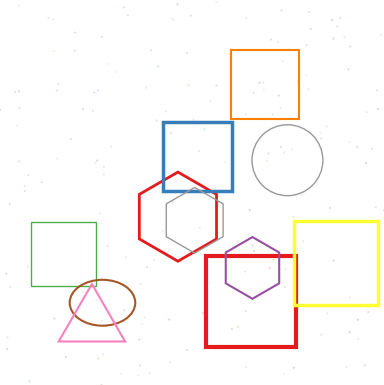[{"shape": "square", "thickness": 3, "radius": 0.59, "center": [0.652, 0.217]}, {"shape": "hexagon", "thickness": 2, "radius": 0.58, "center": [0.462, 0.437]}, {"shape": "square", "thickness": 2.5, "radius": 0.45, "center": [0.514, 0.593]}, {"shape": "square", "thickness": 1, "radius": 0.42, "center": [0.164, 0.34]}, {"shape": "hexagon", "thickness": 1.5, "radius": 0.4, "center": [0.656, 0.304]}, {"shape": "square", "thickness": 1.5, "radius": 0.44, "center": [0.688, 0.78]}, {"shape": "square", "thickness": 2.5, "radius": 0.54, "center": [0.872, 0.317]}, {"shape": "oval", "thickness": 1.5, "radius": 0.43, "center": [0.266, 0.214]}, {"shape": "triangle", "thickness": 1.5, "radius": 0.5, "center": [0.239, 0.163]}, {"shape": "hexagon", "thickness": 1, "radius": 0.43, "center": [0.506, 0.428]}, {"shape": "circle", "thickness": 1, "radius": 0.46, "center": [0.747, 0.584]}]